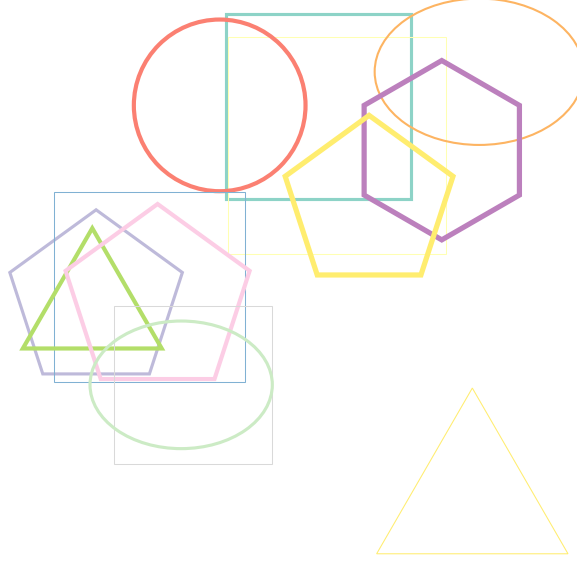[{"shape": "square", "thickness": 1.5, "radius": 0.8, "center": [0.552, 0.815]}, {"shape": "square", "thickness": 0.5, "radius": 0.94, "center": [0.584, 0.748]}, {"shape": "pentagon", "thickness": 1.5, "radius": 0.79, "center": [0.166, 0.479]}, {"shape": "circle", "thickness": 2, "radius": 0.74, "center": [0.38, 0.817]}, {"shape": "square", "thickness": 0.5, "radius": 0.82, "center": [0.259, 0.502]}, {"shape": "oval", "thickness": 1, "radius": 0.91, "center": [0.83, 0.875]}, {"shape": "triangle", "thickness": 2, "radius": 0.69, "center": [0.16, 0.465]}, {"shape": "pentagon", "thickness": 2, "radius": 0.84, "center": [0.273, 0.478]}, {"shape": "square", "thickness": 0.5, "radius": 0.68, "center": [0.334, 0.332]}, {"shape": "hexagon", "thickness": 2.5, "radius": 0.78, "center": [0.765, 0.739]}, {"shape": "oval", "thickness": 1.5, "radius": 0.79, "center": [0.314, 0.333]}, {"shape": "triangle", "thickness": 0.5, "radius": 0.96, "center": [0.818, 0.136]}, {"shape": "pentagon", "thickness": 2.5, "radius": 0.76, "center": [0.639, 0.647]}]